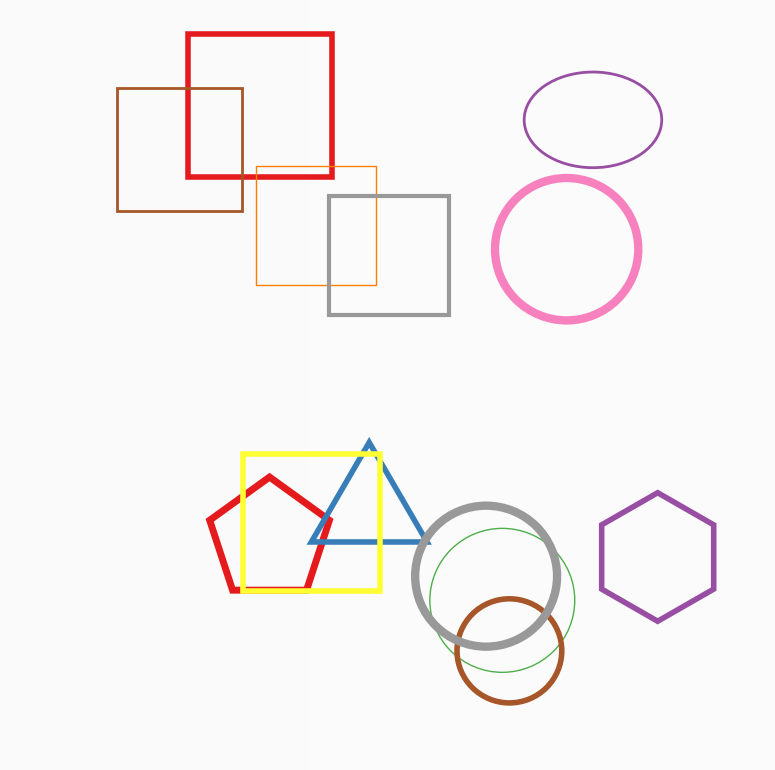[{"shape": "square", "thickness": 2, "radius": 0.46, "center": [0.336, 0.863]}, {"shape": "pentagon", "thickness": 2.5, "radius": 0.41, "center": [0.348, 0.299]}, {"shape": "triangle", "thickness": 2, "radius": 0.43, "center": [0.476, 0.339]}, {"shape": "circle", "thickness": 0.5, "radius": 0.47, "center": [0.648, 0.22]}, {"shape": "oval", "thickness": 1, "radius": 0.44, "center": [0.765, 0.844]}, {"shape": "hexagon", "thickness": 2, "radius": 0.42, "center": [0.849, 0.277]}, {"shape": "square", "thickness": 0.5, "radius": 0.39, "center": [0.408, 0.707]}, {"shape": "square", "thickness": 2, "radius": 0.44, "center": [0.402, 0.322]}, {"shape": "square", "thickness": 1, "radius": 0.4, "center": [0.232, 0.806]}, {"shape": "circle", "thickness": 2, "radius": 0.34, "center": [0.657, 0.155]}, {"shape": "circle", "thickness": 3, "radius": 0.46, "center": [0.731, 0.676]}, {"shape": "circle", "thickness": 3, "radius": 0.46, "center": [0.627, 0.252]}, {"shape": "square", "thickness": 1.5, "radius": 0.39, "center": [0.502, 0.668]}]